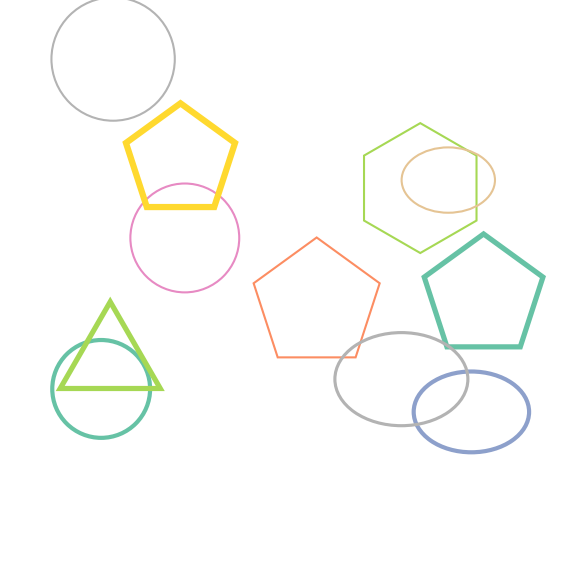[{"shape": "circle", "thickness": 2, "radius": 0.42, "center": [0.175, 0.326]}, {"shape": "pentagon", "thickness": 2.5, "radius": 0.54, "center": [0.837, 0.486]}, {"shape": "pentagon", "thickness": 1, "radius": 0.57, "center": [0.548, 0.473]}, {"shape": "oval", "thickness": 2, "radius": 0.5, "center": [0.816, 0.286]}, {"shape": "circle", "thickness": 1, "radius": 0.47, "center": [0.32, 0.587]}, {"shape": "triangle", "thickness": 2.5, "radius": 0.5, "center": [0.191, 0.376]}, {"shape": "hexagon", "thickness": 1, "radius": 0.56, "center": [0.728, 0.673]}, {"shape": "pentagon", "thickness": 3, "radius": 0.5, "center": [0.313, 0.721]}, {"shape": "oval", "thickness": 1, "radius": 0.4, "center": [0.776, 0.687]}, {"shape": "circle", "thickness": 1, "radius": 0.53, "center": [0.196, 0.897]}, {"shape": "oval", "thickness": 1.5, "radius": 0.58, "center": [0.695, 0.343]}]